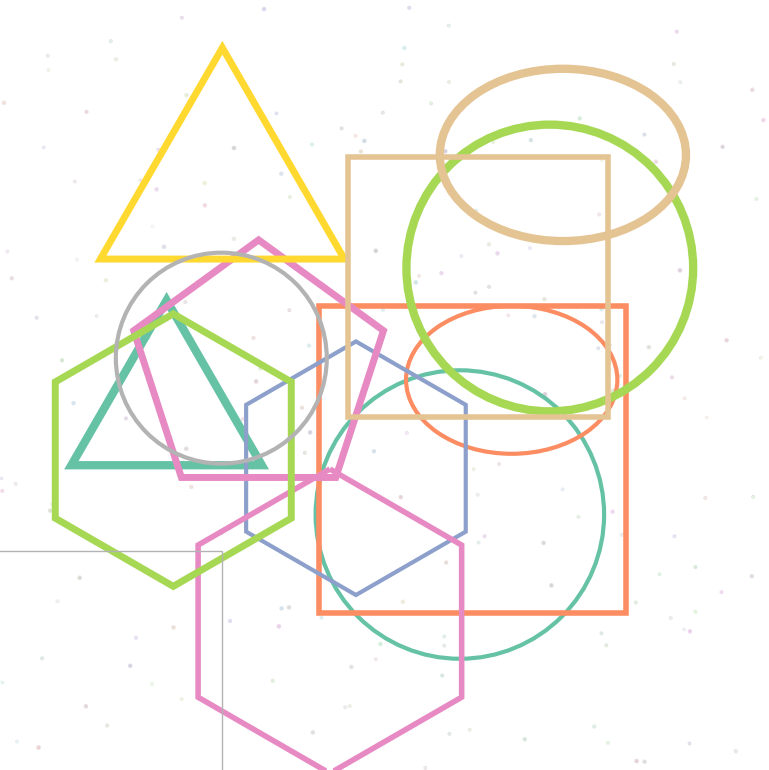[{"shape": "circle", "thickness": 1.5, "radius": 0.94, "center": [0.597, 0.332]}, {"shape": "triangle", "thickness": 3, "radius": 0.71, "center": [0.216, 0.467]}, {"shape": "oval", "thickness": 1.5, "radius": 0.69, "center": [0.665, 0.507]}, {"shape": "square", "thickness": 2, "radius": 1.0, "center": [0.614, 0.403]}, {"shape": "hexagon", "thickness": 1.5, "radius": 0.82, "center": [0.462, 0.392]}, {"shape": "pentagon", "thickness": 2.5, "radius": 0.85, "center": [0.336, 0.518]}, {"shape": "hexagon", "thickness": 2, "radius": 0.99, "center": [0.428, 0.193]}, {"shape": "hexagon", "thickness": 2.5, "radius": 0.88, "center": [0.225, 0.415]}, {"shape": "circle", "thickness": 3, "radius": 0.93, "center": [0.714, 0.652]}, {"shape": "triangle", "thickness": 2.5, "radius": 0.91, "center": [0.289, 0.755]}, {"shape": "oval", "thickness": 3, "radius": 0.8, "center": [0.731, 0.799]}, {"shape": "square", "thickness": 2, "radius": 0.85, "center": [0.62, 0.628]}, {"shape": "square", "thickness": 0.5, "radius": 0.8, "center": [0.127, 0.124]}, {"shape": "circle", "thickness": 1.5, "radius": 0.68, "center": [0.287, 0.535]}]